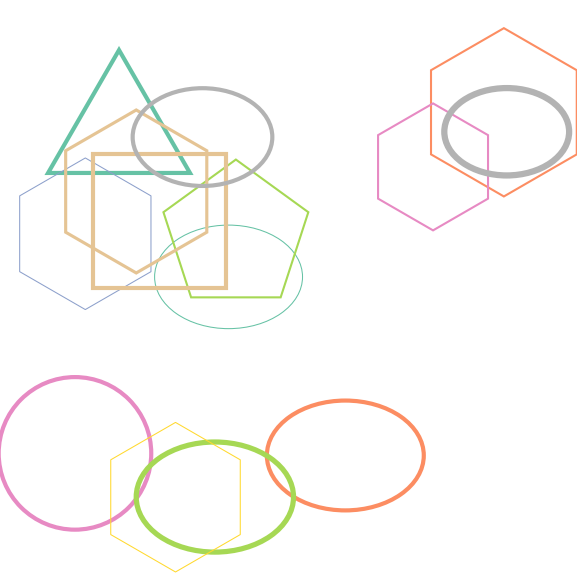[{"shape": "oval", "thickness": 0.5, "radius": 0.64, "center": [0.396, 0.52]}, {"shape": "triangle", "thickness": 2, "radius": 0.71, "center": [0.206, 0.771]}, {"shape": "oval", "thickness": 2, "radius": 0.68, "center": [0.598, 0.21]}, {"shape": "hexagon", "thickness": 1, "radius": 0.73, "center": [0.873, 0.805]}, {"shape": "hexagon", "thickness": 0.5, "radius": 0.66, "center": [0.148, 0.594]}, {"shape": "hexagon", "thickness": 1, "radius": 0.55, "center": [0.75, 0.71]}, {"shape": "circle", "thickness": 2, "radius": 0.66, "center": [0.13, 0.214]}, {"shape": "pentagon", "thickness": 1, "radius": 0.66, "center": [0.408, 0.591]}, {"shape": "oval", "thickness": 2.5, "radius": 0.68, "center": [0.372, 0.138]}, {"shape": "hexagon", "thickness": 0.5, "radius": 0.65, "center": [0.304, 0.138]}, {"shape": "square", "thickness": 2, "radius": 0.58, "center": [0.276, 0.617]}, {"shape": "hexagon", "thickness": 1.5, "radius": 0.71, "center": [0.236, 0.668]}, {"shape": "oval", "thickness": 2, "radius": 0.6, "center": [0.351, 0.762]}, {"shape": "oval", "thickness": 3, "radius": 0.54, "center": [0.877, 0.771]}]